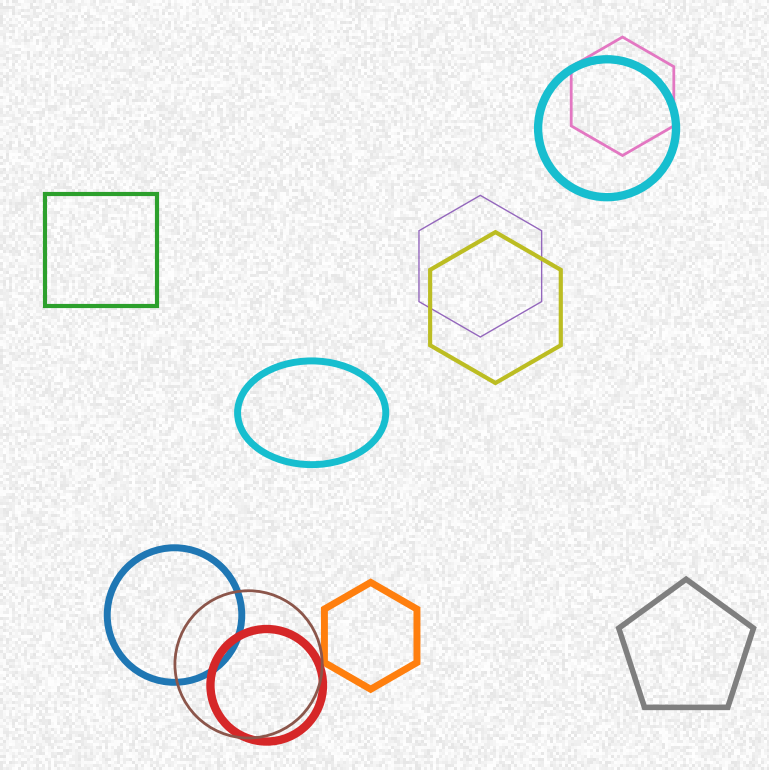[{"shape": "circle", "thickness": 2.5, "radius": 0.44, "center": [0.227, 0.201]}, {"shape": "hexagon", "thickness": 2.5, "radius": 0.35, "center": [0.481, 0.174]}, {"shape": "square", "thickness": 1.5, "radius": 0.36, "center": [0.131, 0.676]}, {"shape": "circle", "thickness": 3, "radius": 0.37, "center": [0.346, 0.11]}, {"shape": "hexagon", "thickness": 0.5, "radius": 0.46, "center": [0.624, 0.654]}, {"shape": "circle", "thickness": 1, "radius": 0.48, "center": [0.323, 0.137]}, {"shape": "hexagon", "thickness": 1, "radius": 0.38, "center": [0.808, 0.875]}, {"shape": "pentagon", "thickness": 2, "radius": 0.46, "center": [0.891, 0.156]}, {"shape": "hexagon", "thickness": 1.5, "radius": 0.49, "center": [0.643, 0.601]}, {"shape": "oval", "thickness": 2.5, "radius": 0.48, "center": [0.405, 0.464]}, {"shape": "circle", "thickness": 3, "radius": 0.45, "center": [0.788, 0.833]}]